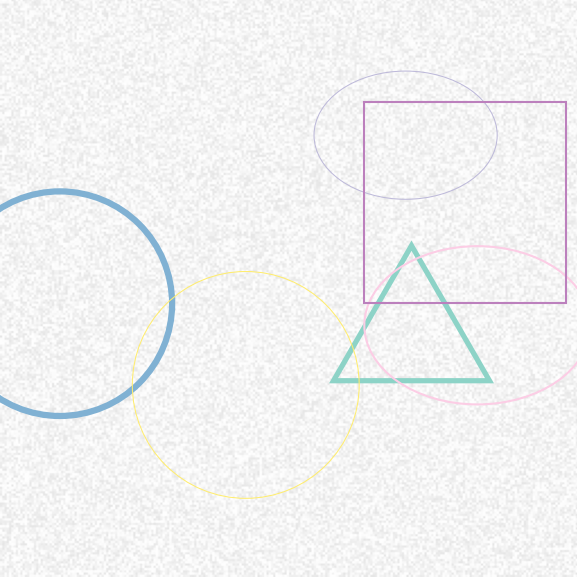[{"shape": "triangle", "thickness": 2.5, "radius": 0.78, "center": [0.713, 0.418]}, {"shape": "oval", "thickness": 0.5, "radius": 0.79, "center": [0.702, 0.765]}, {"shape": "circle", "thickness": 3, "radius": 0.97, "center": [0.104, 0.473]}, {"shape": "oval", "thickness": 1, "radius": 0.98, "center": [0.827, 0.436]}, {"shape": "square", "thickness": 1, "radius": 0.87, "center": [0.806, 0.649]}, {"shape": "circle", "thickness": 0.5, "radius": 0.98, "center": [0.426, 0.333]}]